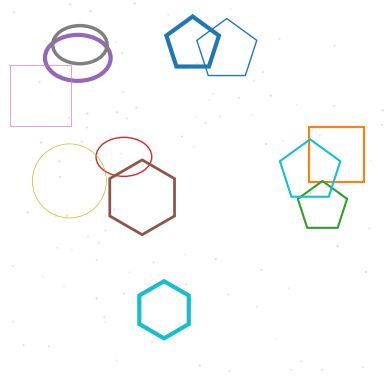[{"shape": "pentagon", "thickness": 3, "radius": 0.36, "center": [0.5, 0.885]}, {"shape": "pentagon", "thickness": 1, "radius": 0.41, "center": [0.589, 0.87]}, {"shape": "square", "thickness": 1.5, "radius": 0.36, "center": [0.874, 0.599]}, {"shape": "pentagon", "thickness": 1.5, "radius": 0.34, "center": [0.838, 0.463]}, {"shape": "oval", "thickness": 1, "radius": 0.36, "center": [0.322, 0.593]}, {"shape": "oval", "thickness": 3, "radius": 0.43, "center": [0.202, 0.85]}, {"shape": "hexagon", "thickness": 2, "radius": 0.49, "center": [0.369, 0.488]}, {"shape": "square", "thickness": 0.5, "radius": 0.4, "center": [0.105, 0.751]}, {"shape": "oval", "thickness": 2.5, "radius": 0.35, "center": [0.208, 0.884]}, {"shape": "circle", "thickness": 0.5, "radius": 0.48, "center": [0.18, 0.53]}, {"shape": "pentagon", "thickness": 1.5, "radius": 0.41, "center": [0.805, 0.556]}, {"shape": "hexagon", "thickness": 3, "radius": 0.37, "center": [0.426, 0.195]}]